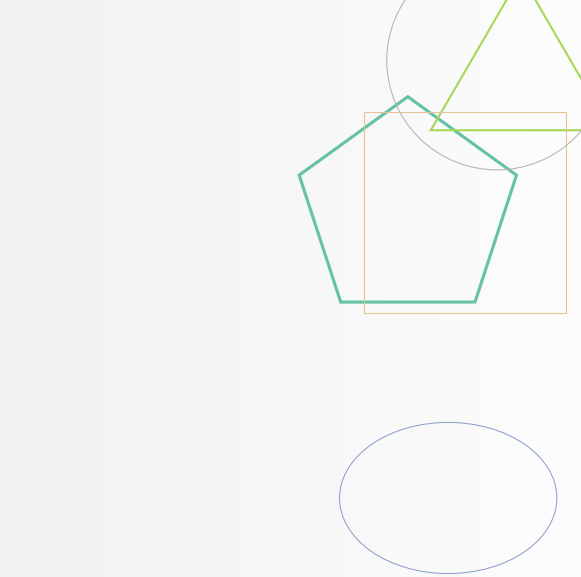[{"shape": "pentagon", "thickness": 1.5, "radius": 0.98, "center": [0.702, 0.635]}, {"shape": "oval", "thickness": 0.5, "radius": 0.93, "center": [0.771, 0.137]}, {"shape": "triangle", "thickness": 1, "radius": 0.9, "center": [0.896, 0.863]}, {"shape": "square", "thickness": 0.5, "radius": 0.87, "center": [0.801, 0.631]}, {"shape": "circle", "thickness": 0.5, "radius": 0.95, "center": [0.855, 0.895]}]